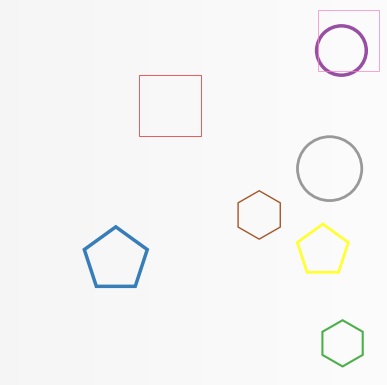[{"shape": "square", "thickness": 0.5, "radius": 0.39, "center": [0.439, 0.726]}, {"shape": "pentagon", "thickness": 2.5, "radius": 0.43, "center": [0.299, 0.325]}, {"shape": "hexagon", "thickness": 1.5, "radius": 0.3, "center": [0.884, 0.108]}, {"shape": "circle", "thickness": 2.5, "radius": 0.32, "center": [0.881, 0.869]}, {"shape": "pentagon", "thickness": 2, "radius": 0.35, "center": [0.833, 0.349]}, {"shape": "hexagon", "thickness": 1, "radius": 0.31, "center": [0.669, 0.442]}, {"shape": "square", "thickness": 0.5, "radius": 0.4, "center": [0.899, 0.895]}, {"shape": "circle", "thickness": 2, "radius": 0.41, "center": [0.851, 0.562]}]